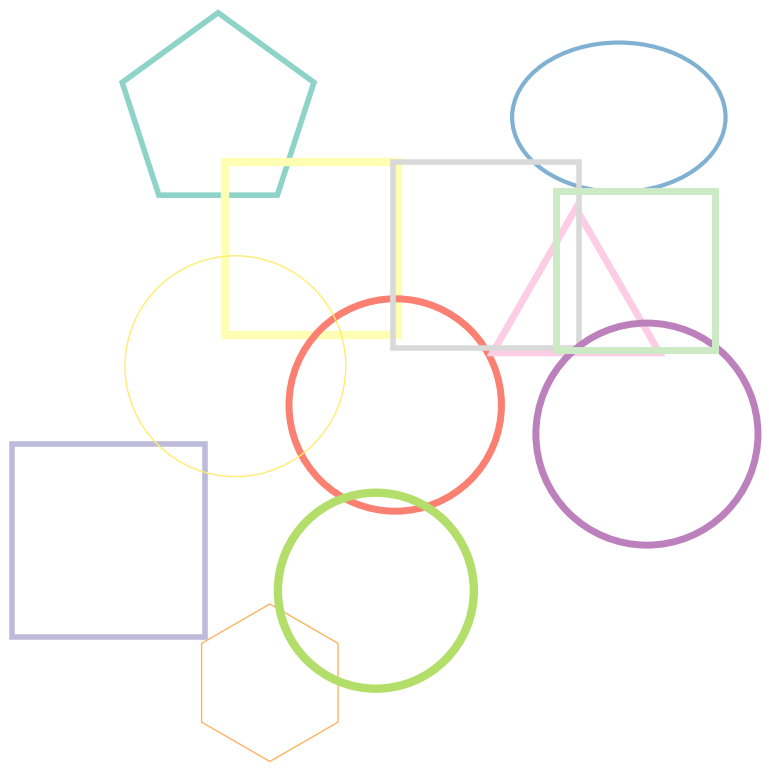[{"shape": "pentagon", "thickness": 2, "radius": 0.65, "center": [0.283, 0.853]}, {"shape": "square", "thickness": 3, "radius": 0.56, "center": [0.405, 0.677]}, {"shape": "square", "thickness": 2, "radius": 0.62, "center": [0.141, 0.298]}, {"shape": "circle", "thickness": 2.5, "radius": 0.69, "center": [0.513, 0.474]}, {"shape": "oval", "thickness": 1.5, "radius": 0.69, "center": [0.804, 0.848]}, {"shape": "hexagon", "thickness": 0.5, "radius": 0.51, "center": [0.35, 0.113]}, {"shape": "circle", "thickness": 3, "radius": 0.64, "center": [0.488, 0.233]}, {"shape": "triangle", "thickness": 2.5, "radius": 0.63, "center": [0.748, 0.604]}, {"shape": "square", "thickness": 2, "radius": 0.61, "center": [0.631, 0.669]}, {"shape": "circle", "thickness": 2.5, "radius": 0.72, "center": [0.84, 0.436]}, {"shape": "square", "thickness": 2.5, "radius": 0.52, "center": [0.825, 0.649]}, {"shape": "circle", "thickness": 0.5, "radius": 0.72, "center": [0.306, 0.524]}]